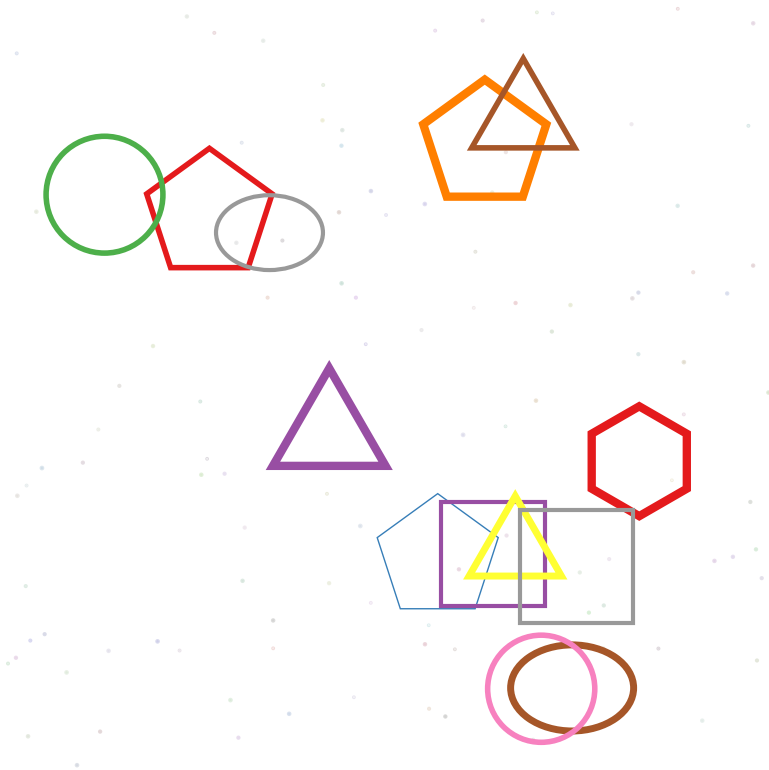[{"shape": "hexagon", "thickness": 3, "radius": 0.36, "center": [0.83, 0.401]}, {"shape": "pentagon", "thickness": 2, "radius": 0.43, "center": [0.272, 0.722]}, {"shape": "pentagon", "thickness": 0.5, "radius": 0.41, "center": [0.568, 0.276]}, {"shape": "circle", "thickness": 2, "radius": 0.38, "center": [0.136, 0.747]}, {"shape": "square", "thickness": 1.5, "radius": 0.34, "center": [0.64, 0.281]}, {"shape": "triangle", "thickness": 3, "radius": 0.42, "center": [0.428, 0.437]}, {"shape": "pentagon", "thickness": 3, "radius": 0.42, "center": [0.63, 0.813]}, {"shape": "triangle", "thickness": 2.5, "radius": 0.35, "center": [0.669, 0.287]}, {"shape": "oval", "thickness": 2.5, "radius": 0.4, "center": [0.743, 0.107]}, {"shape": "triangle", "thickness": 2, "radius": 0.39, "center": [0.68, 0.847]}, {"shape": "circle", "thickness": 2, "radius": 0.35, "center": [0.703, 0.106]}, {"shape": "oval", "thickness": 1.5, "radius": 0.35, "center": [0.35, 0.698]}, {"shape": "square", "thickness": 1.5, "radius": 0.37, "center": [0.749, 0.264]}]